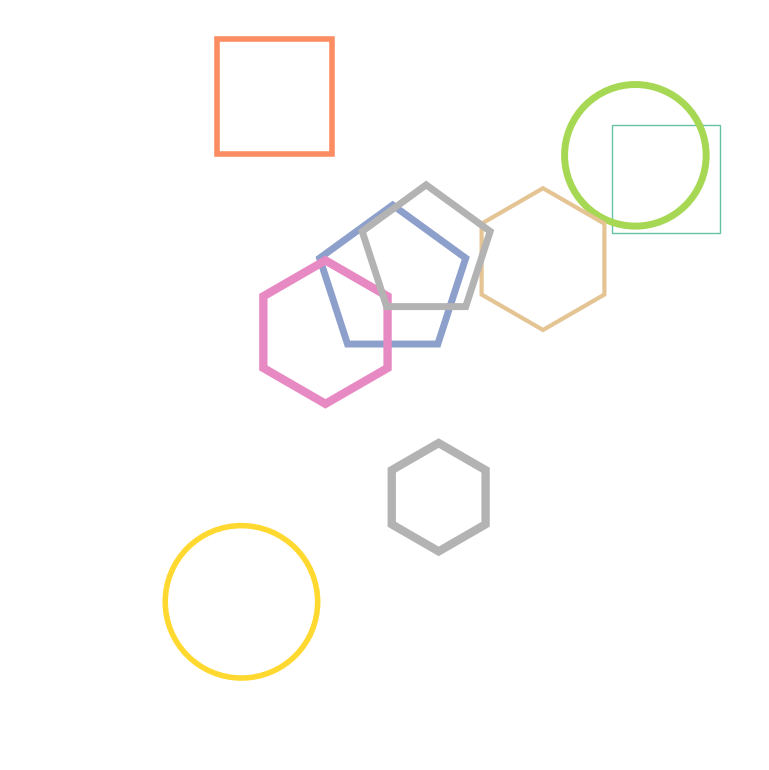[{"shape": "square", "thickness": 0.5, "radius": 0.35, "center": [0.865, 0.767]}, {"shape": "square", "thickness": 2, "radius": 0.37, "center": [0.356, 0.875]}, {"shape": "pentagon", "thickness": 2.5, "radius": 0.5, "center": [0.51, 0.634]}, {"shape": "hexagon", "thickness": 3, "radius": 0.47, "center": [0.423, 0.569]}, {"shape": "circle", "thickness": 2.5, "radius": 0.46, "center": [0.825, 0.798]}, {"shape": "circle", "thickness": 2, "radius": 0.49, "center": [0.314, 0.218]}, {"shape": "hexagon", "thickness": 1.5, "radius": 0.46, "center": [0.705, 0.664]}, {"shape": "hexagon", "thickness": 3, "radius": 0.35, "center": [0.57, 0.354]}, {"shape": "pentagon", "thickness": 2.5, "radius": 0.44, "center": [0.553, 0.673]}]